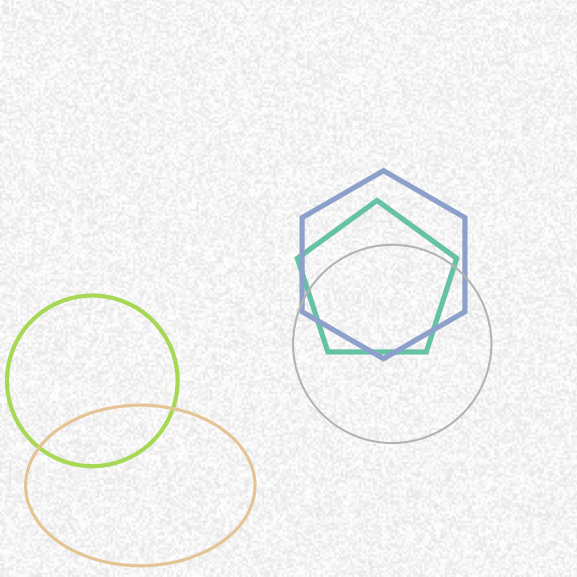[{"shape": "pentagon", "thickness": 2.5, "radius": 0.72, "center": [0.653, 0.507]}, {"shape": "hexagon", "thickness": 2.5, "radius": 0.81, "center": [0.664, 0.541]}, {"shape": "circle", "thickness": 2, "radius": 0.74, "center": [0.16, 0.34]}, {"shape": "oval", "thickness": 1.5, "radius": 0.99, "center": [0.243, 0.158]}, {"shape": "circle", "thickness": 1, "radius": 0.86, "center": [0.679, 0.404]}]